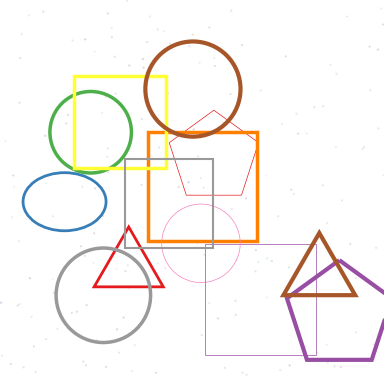[{"shape": "triangle", "thickness": 2, "radius": 0.52, "center": [0.334, 0.307]}, {"shape": "pentagon", "thickness": 0.5, "radius": 0.61, "center": [0.556, 0.592]}, {"shape": "oval", "thickness": 2, "radius": 0.54, "center": [0.168, 0.476]}, {"shape": "circle", "thickness": 2.5, "radius": 0.53, "center": [0.236, 0.657]}, {"shape": "pentagon", "thickness": 3, "radius": 0.72, "center": [0.881, 0.181]}, {"shape": "square", "thickness": 0.5, "radius": 0.72, "center": [0.677, 0.223]}, {"shape": "square", "thickness": 2.5, "radius": 0.71, "center": [0.526, 0.516]}, {"shape": "square", "thickness": 2.5, "radius": 0.6, "center": [0.312, 0.683]}, {"shape": "circle", "thickness": 3, "radius": 0.62, "center": [0.501, 0.769]}, {"shape": "triangle", "thickness": 3, "radius": 0.54, "center": [0.829, 0.287]}, {"shape": "circle", "thickness": 0.5, "radius": 0.51, "center": [0.522, 0.368]}, {"shape": "circle", "thickness": 2.5, "radius": 0.61, "center": [0.268, 0.233]}, {"shape": "square", "thickness": 1.5, "radius": 0.57, "center": [0.438, 0.471]}]